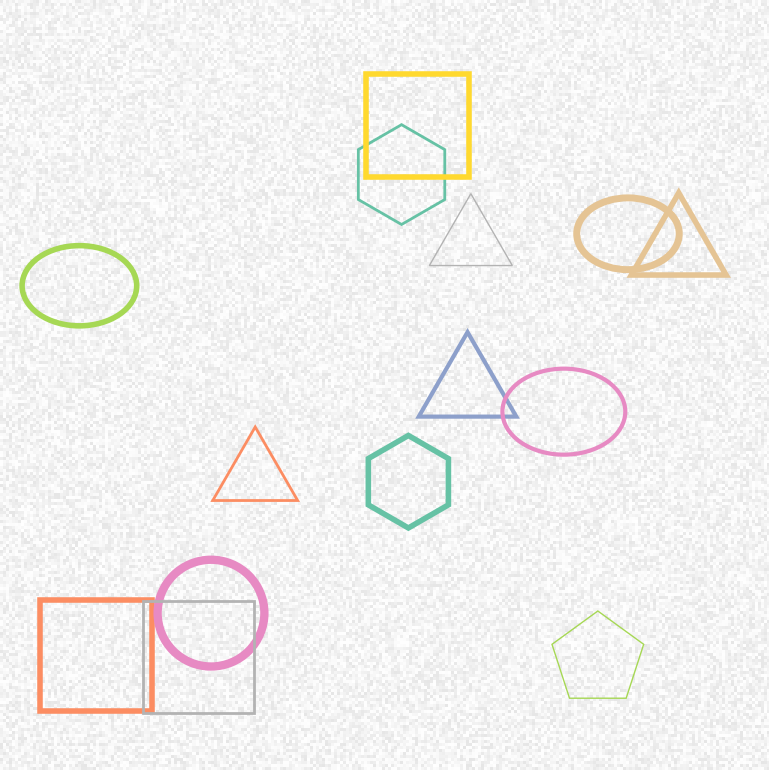[{"shape": "hexagon", "thickness": 2, "radius": 0.3, "center": [0.53, 0.374]}, {"shape": "hexagon", "thickness": 1, "radius": 0.32, "center": [0.521, 0.773]}, {"shape": "triangle", "thickness": 1, "radius": 0.32, "center": [0.331, 0.382]}, {"shape": "square", "thickness": 2, "radius": 0.36, "center": [0.125, 0.149]}, {"shape": "triangle", "thickness": 1.5, "radius": 0.37, "center": [0.607, 0.496]}, {"shape": "circle", "thickness": 3, "radius": 0.35, "center": [0.274, 0.204]}, {"shape": "oval", "thickness": 1.5, "radius": 0.4, "center": [0.732, 0.465]}, {"shape": "pentagon", "thickness": 0.5, "radius": 0.31, "center": [0.776, 0.144]}, {"shape": "oval", "thickness": 2, "radius": 0.37, "center": [0.103, 0.629]}, {"shape": "square", "thickness": 2, "radius": 0.33, "center": [0.542, 0.837]}, {"shape": "triangle", "thickness": 2, "radius": 0.36, "center": [0.881, 0.678]}, {"shape": "oval", "thickness": 2.5, "radius": 0.33, "center": [0.816, 0.696]}, {"shape": "square", "thickness": 1, "radius": 0.36, "center": [0.258, 0.147]}, {"shape": "triangle", "thickness": 0.5, "radius": 0.31, "center": [0.611, 0.686]}]